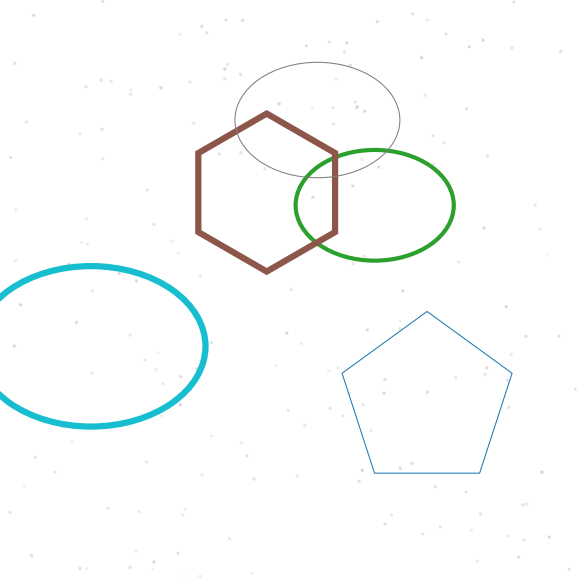[{"shape": "pentagon", "thickness": 0.5, "radius": 0.77, "center": [0.74, 0.305]}, {"shape": "oval", "thickness": 2, "radius": 0.68, "center": [0.649, 0.644]}, {"shape": "hexagon", "thickness": 3, "radius": 0.68, "center": [0.462, 0.666]}, {"shape": "oval", "thickness": 0.5, "radius": 0.71, "center": [0.55, 0.791]}, {"shape": "oval", "thickness": 3, "radius": 0.99, "center": [0.157, 0.399]}]